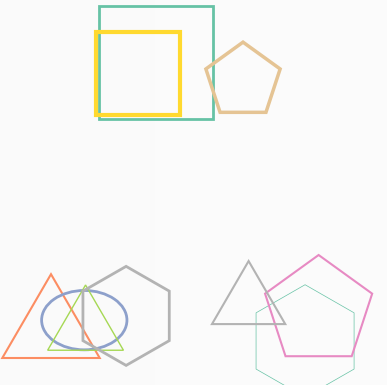[{"shape": "hexagon", "thickness": 0.5, "radius": 0.73, "center": [0.787, 0.114]}, {"shape": "square", "thickness": 2, "radius": 0.74, "center": [0.402, 0.838]}, {"shape": "triangle", "thickness": 1.5, "radius": 0.73, "center": [0.132, 0.143]}, {"shape": "oval", "thickness": 2, "radius": 0.55, "center": [0.218, 0.168]}, {"shape": "pentagon", "thickness": 1.5, "radius": 0.73, "center": [0.822, 0.192]}, {"shape": "triangle", "thickness": 1, "radius": 0.56, "center": [0.221, 0.147]}, {"shape": "square", "thickness": 3, "radius": 0.54, "center": [0.356, 0.809]}, {"shape": "pentagon", "thickness": 2.5, "radius": 0.5, "center": [0.627, 0.79]}, {"shape": "hexagon", "thickness": 2, "radius": 0.64, "center": [0.325, 0.18]}, {"shape": "triangle", "thickness": 1.5, "radius": 0.55, "center": [0.642, 0.213]}]